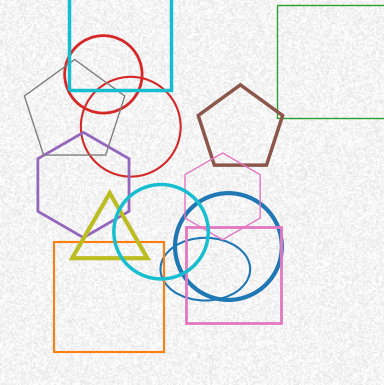[{"shape": "oval", "thickness": 1.5, "radius": 0.58, "center": [0.533, 0.301]}, {"shape": "circle", "thickness": 3, "radius": 0.69, "center": [0.593, 0.36]}, {"shape": "square", "thickness": 1.5, "radius": 0.72, "center": [0.282, 0.23]}, {"shape": "square", "thickness": 1, "radius": 0.74, "center": [0.866, 0.84]}, {"shape": "circle", "thickness": 2, "radius": 0.5, "center": [0.269, 0.807]}, {"shape": "circle", "thickness": 1.5, "radius": 0.65, "center": [0.34, 0.671]}, {"shape": "hexagon", "thickness": 2, "radius": 0.68, "center": [0.217, 0.519]}, {"shape": "pentagon", "thickness": 2.5, "radius": 0.58, "center": [0.624, 0.664]}, {"shape": "square", "thickness": 2, "radius": 0.62, "center": [0.606, 0.285]}, {"shape": "hexagon", "thickness": 1, "radius": 0.56, "center": [0.578, 0.49]}, {"shape": "pentagon", "thickness": 1, "radius": 0.69, "center": [0.194, 0.708]}, {"shape": "triangle", "thickness": 3, "radius": 0.56, "center": [0.285, 0.386]}, {"shape": "circle", "thickness": 2.5, "radius": 0.61, "center": [0.418, 0.398]}, {"shape": "square", "thickness": 2.5, "radius": 0.66, "center": [0.312, 0.899]}]